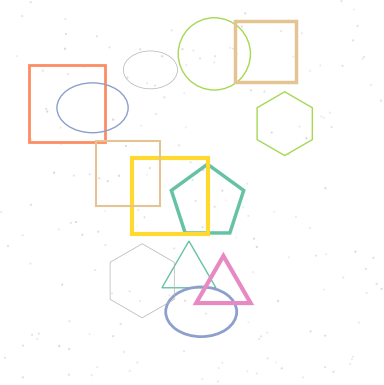[{"shape": "pentagon", "thickness": 2.5, "radius": 0.49, "center": [0.539, 0.475]}, {"shape": "triangle", "thickness": 1, "radius": 0.4, "center": [0.491, 0.293]}, {"shape": "square", "thickness": 2, "radius": 0.5, "center": [0.175, 0.731]}, {"shape": "oval", "thickness": 2, "radius": 0.46, "center": [0.523, 0.19]}, {"shape": "oval", "thickness": 1, "radius": 0.46, "center": [0.24, 0.72]}, {"shape": "triangle", "thickness": 3, "radius": 0.41, "center": [0.58, 0.254]}, {"shape": "circle", "thickness": 1, "radius": 0.47, "center": [0.557, 0.86]}, {"shape": "hexagon", "thickness": 1, "radius": 0.41, "center": [0.739, 0.679]}, {"shape": "square", "thickness": 3, "radius": 0.5, "center": [0.442, 0.491]}, {"shape": "square", "thickness": 1.5, "radius": 0.42, "center": [0.332, 0.55]}, {"shape": "square", "thickness": 2.5, "radius": 0.4, "center": [0.69, 0.867]}, {"shape": "hexagon", "thickness": 0.5, "radius": 0.48, "center": [0.369, 0.271]}, {"shape": "oval", "thickness": 0.5, "radius": 0.35, "center": [0.391, 0.818]}]